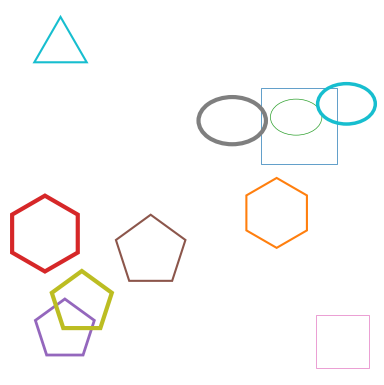[{"shape": "square", "thickness": 0.5, "radius": 0.49, "center": [0.776, 0.673]}, {"shape": "hexagon", "thickness": 1.5, "radius": 0.45, "center": [0.719, 0.447]}, {"shape": "oval", "thickness": 0.5, "radius": 0.33, "center": [0.769, 0.696]}, {"shape": "hexagon", "thickness": 3, "radius": 0.49, "center": [0.117, 0.393]}, {"shape": "pentagon", "thickness": 2, "radius": 0.4, "center": [0.168, 0.143]}, {"shape": "pentagon", "thickness": 1.5, "radius": 0.47, "center": [0.391, 0.347]}, {"shape": "square", "thickness": 0.5, "radius": 0.34, "center": [0.889, 0.114]}, {"shape": "oval", "thickness": 3, "radius": 0.44, "center": [0.603, 0.687]}, {"shape": "pentagon", "thickness": 3, "radius": 0.41, "center": [0.213, 0.214]}, {"shape": "oval", "thickness": 2.5, "radius": 0.37, "center": [0.9, 0.73]}, {"shape": "triangle", "thickness": 1.5, "radius": 0.39, "center": [0.157, 0.877]}]